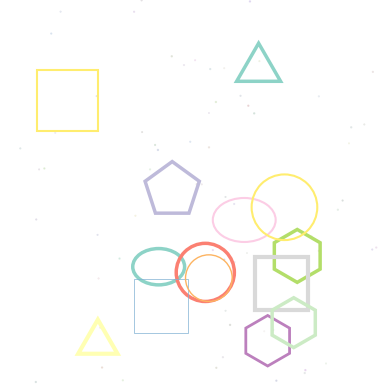[{"shape": "oval", "thickness": 2.5, "radius": 0.34, "center": [0.412, 0.307]}, {"shape": "triangle", "thickness": 2.5, "radius": 0.33, "center": [0.672, 0.822]}, {"shape": "triangle", "thickness": 3, "radius": 0.3, "center": [0.254, 0.111]}, {"shape": "pentagon", "thickness": 2.5, "radius": 0.37, "center": [0.447, 0.506]}, {"shape": "circle", "thickness": 2.5, "radius": 0.38, "center": [0.533, 0.292]}, {"shape": "square", "thickness": 0.5, "radius": 0.35, "center": [0.418, 0.205]}, {"shape": "circle", "thickness": 1, "radius": 0.3, "center": [0.543, 0.277]}, {"shape": "hexagon", "thickness": 2.5, "radius": 0.34, "center": [0.772, 0.335]}, {"shape": "oval", "thickness": 1.5, "radius": 0.41, "center": [0.634, 0.429]}, {"shape": "square", "thickness": 3, "radius": 0.35, "center": [0.731, 0.264]}, {"shape": "hexagon", "thickness": 2, "radius": 0.33, "center": [0.695, 0.115]}, {"shape": "hexagon", "thickness": 2.5, "radius": 0.32, "center": [0.763, 0.162]}, {"shape": "square", "thickness": 1.5, "radius": 0.4, "center": [0.175, 0.738]}, {"shape": "circle", "thickness": 1.5, "radius": 0.43, "center": [0.739, 0.462]}]